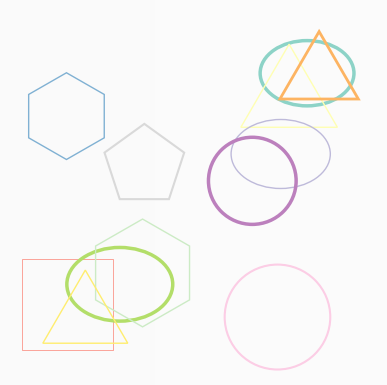[{"shape": "oval", "thickness": 2.5, "radius": 0.61, "center": [0.792, 0.81]}, {"shape": "triangle", "thickness": 1, "radius": 0.72, "center": [0.746, 0.741]}, {"shape": "oval", "thickness": 1, "radius": 0.64, "center": [0.724, 0.6]}, {"shape": "square", "thickness": 0.5, "radius": 0.59, "center": [0.174, 0.209]}, {"shape": "hexagon", "thickness": 1, "radius": 0.56, "center": [0.171, 0.698]}, {"shape": "triangle", "thickness": 2, "radius": 0.58, "center": [0.824, 0.801]}, {"shape": "oval", "thickness": 2.5, "radius": 0.68, "center": [0.309, 0.262]}, {"shape": "circle", "thickness": 1.5, "radius": 0.68, "center": [0.716, 0.177]}, {"shape": "pentagon", "thickness": 1.5, "radius": 0.54, "center": [0.372, 0.57]}, {"shape": "circle", "thickness": 2.5, "radius": 0.57, "center": [0.651, 0.53]}, {"shape": "hexagon", "thickness": 1, "radius": 0.7, "center": [0.368, 0.291]}, {"shape": "triangle", "thickness": 1, "radius": 0.63, "center": [0.22, 0.172]}]